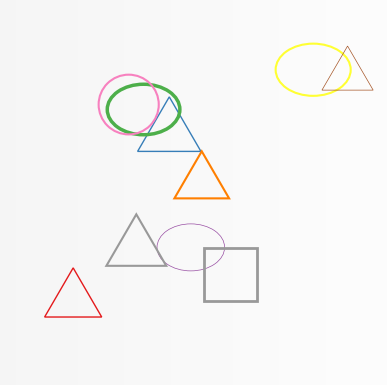[{"shape": "triangle", "thickness": 1, "radius": 0.43, "center": [0.189, 0.219]}, {"shape": "triangle", "thickness": 1, "radius": 0.47, "center": [0.437, 0.654]}, {"shape": "oval", "thickness": 2.5, "radius": 0.47, "center": [0.37, 0.716]}, {"shape": "oval", "thickness": 0.5, "radius": 0.44, "center": [0.492, 0.357]}, {"shape": "triangle", "thickness": 1.5, "radius": 0.41, "center": [0.521, 0.526]}, {"shape": "oval", "thickness": 1.5, "radius": 0.48, "center": [0.808, 0.819]}, {"shape": "triangle", "thickness": 0.5, "radius": 0.38, "center": [0.897, 0.804]}, {"shape": "circle", "thickness": 1.5, "radius": 0.39, "center": [0.332, 0.728]}, {"shape": "triangle", "thickness": 1.5, "radius": 0.45, "center": [0.352, 0.354]}, {"shape": "square", "thickness": 2, "radius": 0.34, "center": [0.595, 0.287]}]